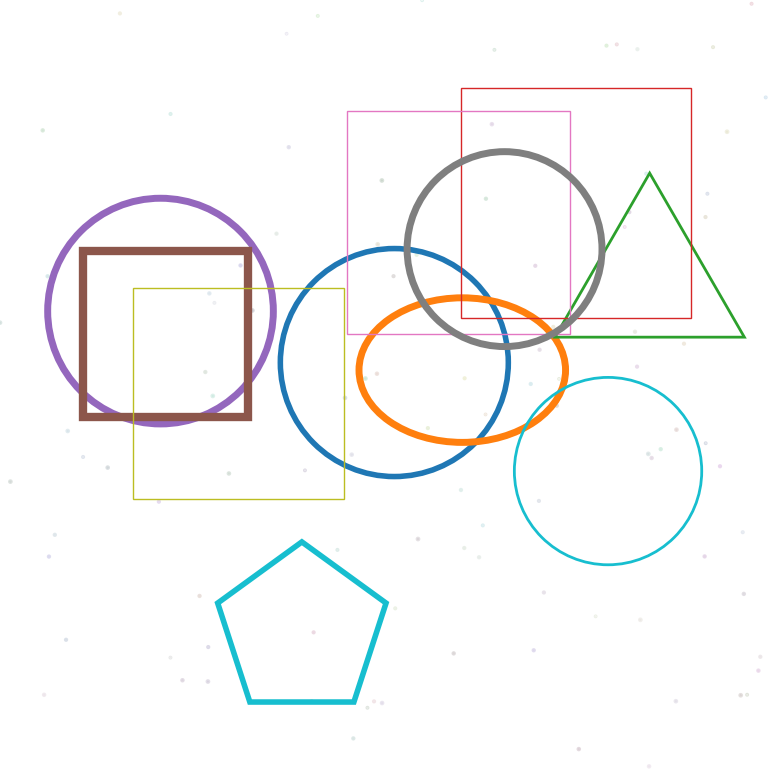[{"shape": "circle", "thickness": 2, "radius": 0.74, "center": [0.512, 0.529]}, {"shape": "oval", "thickness": 2.5, "radius": 0.67, "center": [0.6, 0.519]}, {"shape": "triangle", "thickness": 1, "radius": 0.71, "center": [0.844, 0.633]}, {"shape": "square", "thickness": 0.5, "radius": 0.74, "center": [0.748, 0.736]}, {"shape": "circle", "thickness": 2.5, "radius": 0.73, "center": [0.208, 0.596]}, {"shape": "square", "thickness": 3, "radius": 0.54, "center": [0.215, 0.566]}, {"shape": "square", "thickness": 0.5, "radius": 0.72, "center": [0.595, 0.712]}, {"shape": "circle", "thickness": 2.5, "radius": 0.63, "center": [0.655, 0.676]}, {"shape": "square", "thickness": 0.5, "radius": 0.68, "center": [0.31, 0.489]}, {"shape": "circle", "thickness": 1, "radius": 0.61, "center": [0.79, 0.388]}, {"shape": "pentagon", "thickness": 2, "radius": 0.57, "center": [0.392, 0.181]}]